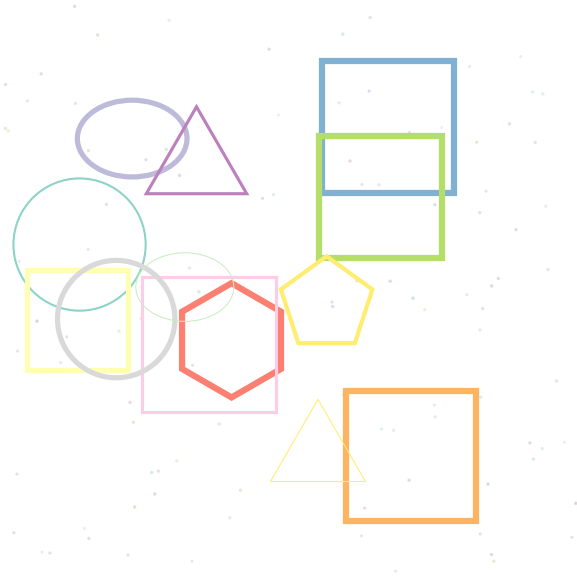[{"shape": "circle", "thickness": 1, "radius": 0.57, "center": [0.138, 0.576]}, {"shape": "square", "thickness": 2.5, "radius": 0.43, "center": [0.134, 0.445]}, {"shape": "oval", "thickness": 2.5, "radius": 0.47, "center": [0.229, 0.759]}, {"shape": "hexagon", "thickness": 3, "radius": 0.49, "center": [0.401, 0.41]}, {"shape": "square", "thickness": 3, "radius": 0.57, "center": [0.672, 0.779]}, {"shape": "square", "thickness": 3, "radius": 0.56, "center": [0.711, 0.209]}, {"shape": "square", "thickness": 3, "radius": 0.53, "center": [0.659, 0.658]}, {"shape": "square", "thickness": 1.5, "radius": 0.58, "center": [0.362, 0.403]}, {"shape": "circle", "thickness": 2.5, "radius": 0.51, "center": [0.201, 0.447]}, {"shape": "triangle", "thickness": 1.5, "radius": 0.5, "center": [0.34, 0.714]}, {"shape": "oval", "thickness": 0.5, "radius": 0.42, "center": [0.32, 0.502]}, {"shape": "pentagon", "thickness": 2, "radius": 0.42, "center": [0.566, 0.472]}, {"shape": "triangle", "thickness": 0.5, "radius": 0.47, "center": [0.551, 0.213]}]